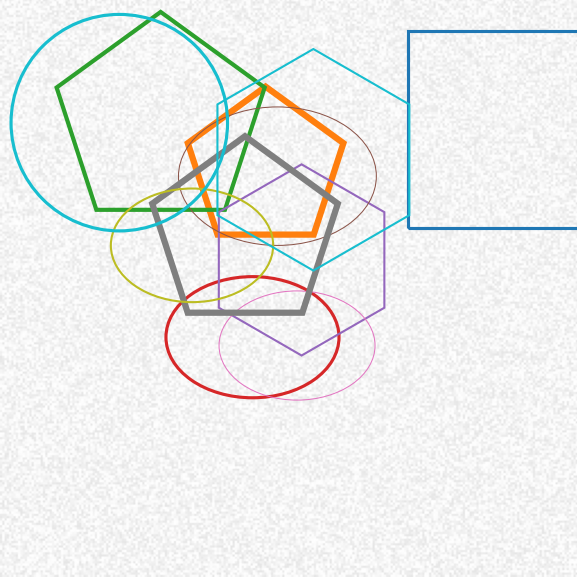[{"shape": "square", "thickness": 1.5, "radius": 0.85, "center": [0.878, 0.774]}, {"shape": "pentagon", "thickness": 3, "radius": 0.71, "center": [0.46, 0.707]}, {"shape": "pentagon", "thickness": 2, "radius": 0.95, "center": [0.278, 0.789]}, {"shape": "oval", "thickness": 1.5, "radius": 0.75, "center": [0.437, 0.415]}, {"shape": "hexagon", "thickness": 1, "radius": 0.83, "center": [0.522, 0.549]}, {"shape": "oval", "thickness": 0.5, "radius": 0.86, "center": [0.48, 0.694]}, {"shape": "oval", "thickness": 0.5, "radius": 0.68, "center": [0.514, 0.401]}, {"shape": "pentagon", "thickness": 3, "radius": 0.84, "center": [0.424, 0.594]}, {"shape": "oval", "thickness": 1, "radius": 0.7, "center": [0.332, 0.574]}, {"shape": "circle", "thickness": 1.5, "radius": 0.94, "center": [0.207, 0.787]}, {"shape": "hexagon", "thickness": 1, "radius": 0.96, "center": [0.543, 0.722]}]